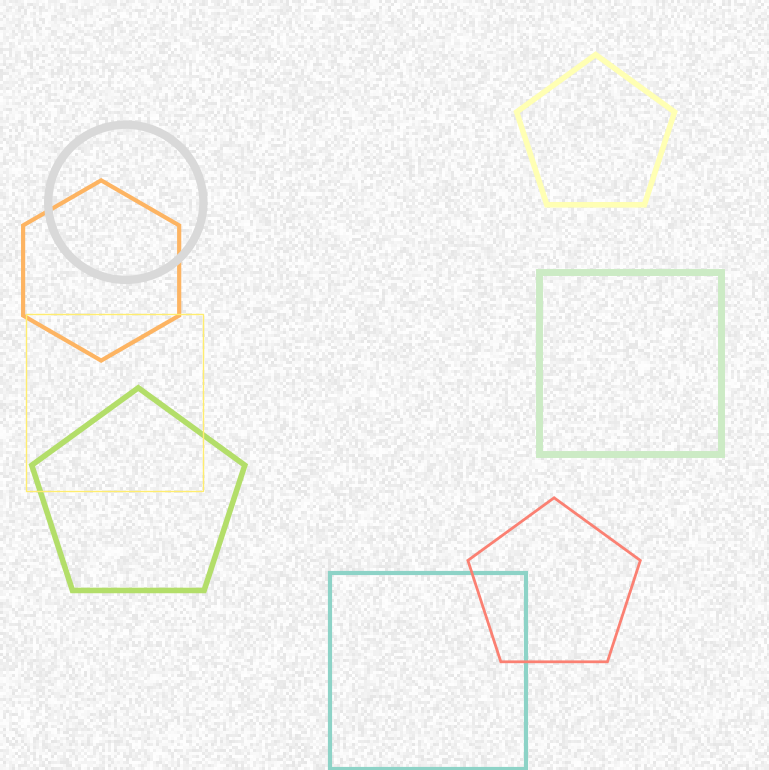[{"shape": "square", "thickness": 1.5, "radius": 0.64, "center": [0.556, 0.128]}, {"shape": "pentagon", "thickness": 2, "radius": 0.54, "center": [0.774, 0.821]}, {"shape": "pentagon", "thickness": 1, "radius": 0.59, "center": [0.72, 0.236]}, {"shape": "hexagon", "thickness": 1.5, "radius": 0.59, "center": [0.131, 0.649]}, {"shape": "pentagon", "thickness": 2, "radius": 0.73, "center": [0.18, 0.351]}, {"shape": "circle", "thickness": 3, "radius": 0.5, "center": [0.163, 0.737]}, {"shape": "square", "thickness": 2.5, "radius": 0.59, "center": [0.818, 0.528]}, {"shape": "square", "thickness": 0.5, "radius": 0.57, "center": [0.148, 0.478]}]